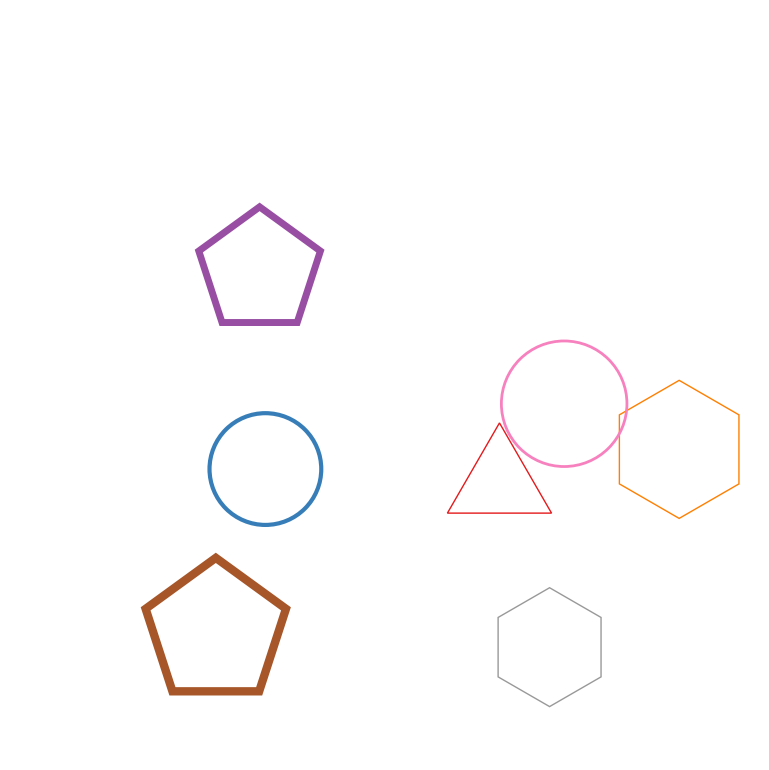[{"shape": "triangle", "thickness": 0.5, "radius": 0.39, "center": [0.649, 0.373]}, {"shape": "circle", "thickness": 1.5, "radius": 0.36, "center": [0.345, 0.391]}, {"shape": "pentagon", "thickness": 2.5, "radius": 0.42, "center": [0.337, 0.648]}, {"shape": "hexagon", "thickness": 0.5, "radius": 0.45, "center": [0.882, 0.416]}, {"shape": "pentagon", "thickness": 3, "radius": 0.48, "center": [0.28, 0.18]}, {"shape": "circle", "thickness": 1, "radius": 0.41, "center": [0.733, 0.476]}, {"shape": "hexagon", "thickness": 0.5, "radius": 0.39, "center": [0.714, 0.16]}]